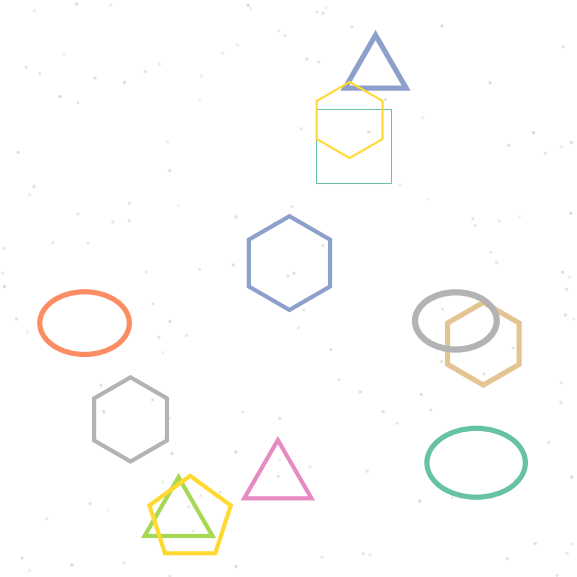[{"shape": "oval", "thickness": 2.5, "radius": 0.43, "center": [0.824, 0.198]}, {"shape": "square", "thickness": 0.5, "radius": 0.32, "center": [0.612, 0.746]}, {"shape": "oval", "thickness": 2.5, "radius": 0.39, "center": [0.146, 0.44]}, {"shape": "hexagon", "thickness": 2, "radius": 0.41, "center": [0.501, 0.544]}, {"shape": "triangle", "thickness": 2.5, "radius": 0.31, "center": [0.65, 0.877]}, {"shape": "triangle", "thickness": 2, "radius": 0.34, "center": [0.481, 0.17]}, {"shape": "triangle", "thickness": 2, "radius": 0.34, "center": [0.309, 0.105]}, {"shape": "hexagon", "thickness": 1, "radius": 0.33, "center": [0.605, 0.791]}, {"shape": "pentagon", "thickness": 2, "radius": 0.37, "center": [0.329, 0.101]}, {"shape": "hexagon", "thickness": 2.5, "radius": 0.36, "center": [0.837, 0.404]}, {"shape": "hexagon", "thickness": 2, "radius": 0.36, "center": [0.226, 0.273]}, {"shape": "oval", "thickness": 3, "radius": 0.35, "center": [0.789, 0.443]}]